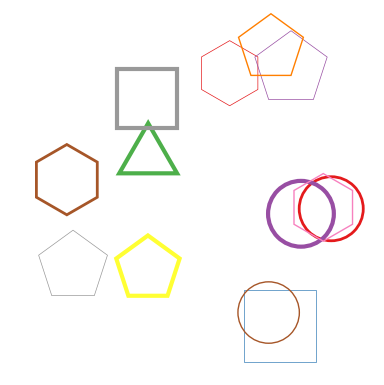[{"shape": "circle", "thickness": 2, "radius": 0.42, "center": [0.86, 0.458]}, {"shape": "hexagon", "thickness": 0.5, "radius": 0.42, "center": [0.597, 0.81]}, {"shape": "square", "thickness": 0.5, "radius": 0.47, "center": [0.726, 0.152]}, {"shape": "triangle", "thickness": 3, "radius": 0.43, "center": [0.385, 0.593]}, {"shape": "pentagon", "thickness": 0.5, "radius": 0.49, "center": [0.756, 0.821]}, {"shape": "circle", "thickness": 3, "radius": 0.43, "center": [0.782, 0.445]}, {"shape": "pentagon", "thickness": 1, "radius": 0.44, "center": [0.704, 0.876]}, {"shape": "pentagon", "thickness": 3, "radius": 0.43, "center": [0.384, 0.302]}, {"shape": "circle", "thickness": 1, "radius": 0.4, "center": [0.698, 0.188]}, {"shape": "hexagon", "thickness": 2, "radius": 0.46, "center": [0.174, 0.533]}, {"shape": "hexagon", "thickness": 1, "radius": 0.44, "center": [0.84, 0.461]}, {"shape": "pentagon", "thickness": 0.5, "radius": 0.47, "center": [0.19, 0.308]}, {"shape": "square", "thickness": 3, "radius": 0.39, "center": [0.383, 0.745]}]